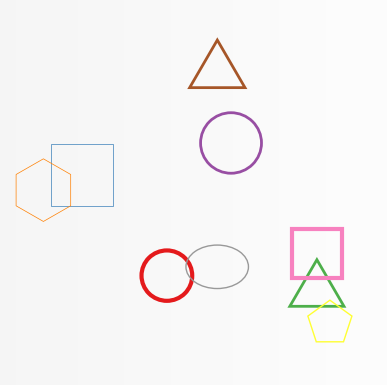[{"shape": "circle", "thickness": 3, "radius": 0.33, "center": [0.431, 0.284]}, {"shape": "square", "thickness": 0.5, "radius": 0.4, "center": [0.211, 0.546]}, {"shape": "triangle", "thickness": 2, "radius": 0.4, "center": [0.818, 0.245]}, {"shape": "circle", "thickness": 2, "radius": 0.39, "center": [0.596, 0.629]}, {"shape": "hexagon", "thickness": 0.5, "radius": 0.41, "center": [0.112, 0.506]}, {"shape": "pentagon", "thickness": 1, "radius": 0.3, "center": [0.851, 0.161]}, {"shape": "triangle", "thickness": 2, "radius": 0.41, "center": [0.561, 0.814]}, {"shape": "square", "thickness": 3, "radius": 0.32, "center": [0.818, 0.342]}, {"shape": "oval", "thickness": 1, "radius": 0.4, "center": [0.561, 0.307]}]